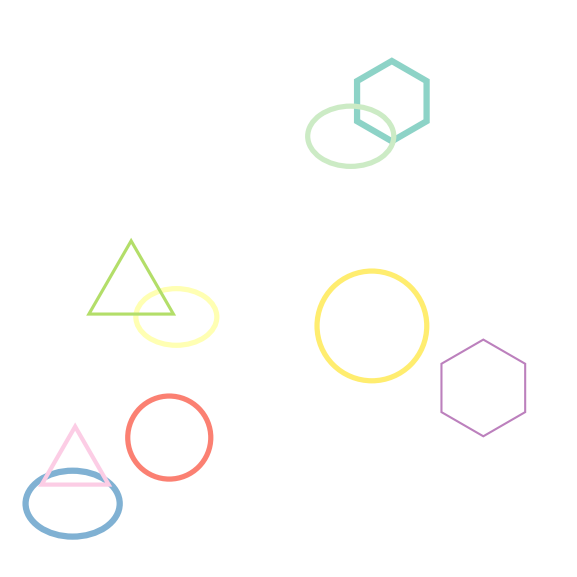[{"shape": "hexagon", "thickness": 3, "radius": 0.35, "center": [0.678, 0.824]}, {"shape": "oval", "thickness": 2.5, "radius": 0.35, "center": [0.305, 0.45]}, {"shape": "circle", "thickness": 2.5, "radius": 0.36, "center": [0.293, 0.241]}, {"shape": "oval", "thickness": 3, "radius": 0.41, "center": [0.126, 0.127]}, {"shape": "triangle", "thickness": 1.5, "radius": 0.42, "center": [0.227, 0.498]}, {"shape": "triangle", "thickness": 2, "radius": 0.33, "center": [0.13, 0.193]}, {"shape": "hexagon", "thickness": 1, "radius": 0.42, "center": [0.837, 0.327]}, {"shape": "oval", "thickness": 2.5, "radius": 0.37, "center": [0.607, 0.763]}, {"shape": "circle", "thickness": 2.5, "radius": 0.48, "center": [0.644, 0.435]}]